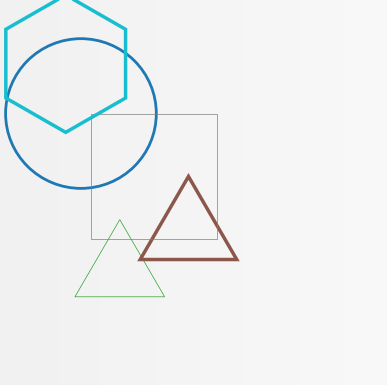[{"shape": "circle", "thickness": 2, "radius": 0.97, "center": [0.209, 0.705]}, {"shape": "triangle", "thickness": 0.5, "radius": 0.67, "center": [0.309, 0.296]}, {"shape": "triangle", "thickness": 2.5, "radius": 0.72, "center": [0.486, 0.398]}, {"shape": "square", "thickness": 0.5, "radius": 0.81, "center": [0.398, 0.541]}, {"shape": "hexagon", "thickness": 2.5, "radius": 0.89, "center": [0.17, 0.835]}]